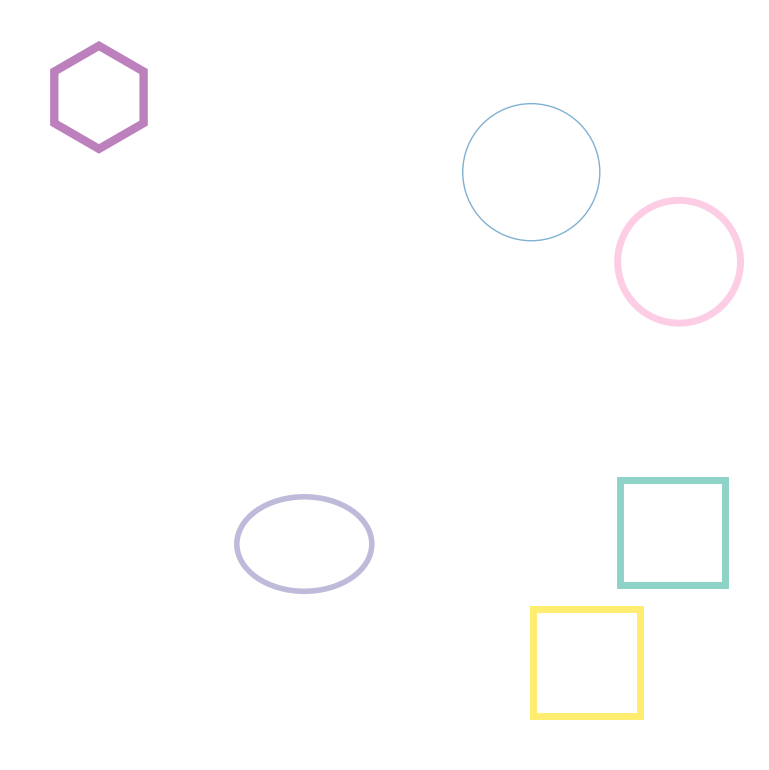[{"shape": "square", "thickness": 2.5, "radius": 0.34, "center": [0.873, 0.308]}, {"shape": "oval", "thickness": 2, "radius": 0.44, "center": [0.395, 0.293]}, {"shape": "circle", "thickness": 0.5, "radius": 0.45, "center": [0.69, 0.776]}, {"shape": "circle", "thickness": 2.5, "radius": 0.4, "center": [0.882, 0.66]}, {"shape": "hexagon", "thickness": 3, "radius": 0.33, "center": [0.129, 0.874]}, {"shape": "square", "thickness": 2.5, "radius": 0.35, "center": [0.761, 0.139]}]